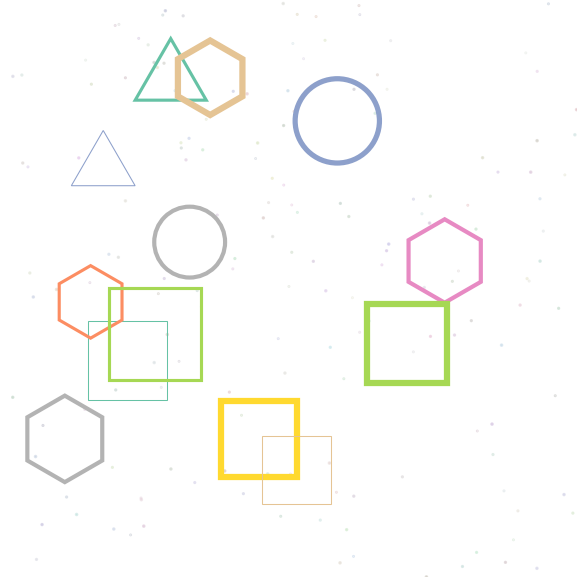[{"shape": "square", "thickness": 0.5, "radius": 0.34, "center": [0.221, 0.375]}, {"shape": "triangle", "thickness": 1.5, "radius": 0.36, "center": [0.296, 0.861]}, {"shape": "hexagon", "thickness": 1.5, "radius": 0.31, "center": [0.157, 0.476]}, {"shape": "triangle", "thickness": 0.5, "radius": 0.32, "center": [0.179, 0.709]}, {"shape": "circle", "thickness": 2.5, "radius": 0.36, "center": [0.584, 0.79]}, {"shape": "hexagon", "thickness": 2, "radius": 0.36, "center": [0.77, 0.547]}, {"shape": "square", "thickness": 3, "radius": 0.34, "center": [0.704, 0.404]}, {"shape": "square", "thickness": 1.5, "radius": 0.4, "center": [0.269, 0.421]}, {"shape": "square", "thickness": 3, "radius": 0.33, "center": [0.448, 0.239]}, {"shape": "square", "thickness": 0.5, "radius": 0.3, "center": [0.513, 0.185]}, {"shape": "hexagon", "thickness": 3, "radius": 0.32, "center": [0.364, 0.865]}, {"shape": "circle", "thickness": 2, "radius": 0.31, "center": [0.328, 0.58]}, {"shape": "hexagon", "thickness": 2, "radius": 0.37, "center": [0.112, 0.239]}]